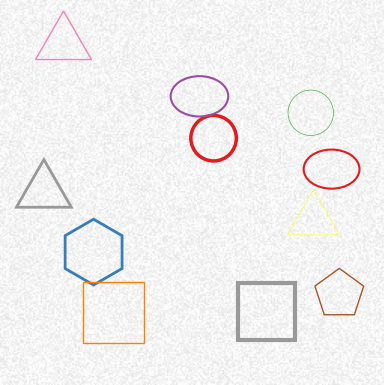[{"shape": "oval", "thickness": 1.5, "radius": 0.36, "center": [0.861, 0.561]}, {"shape": "circle", "thickness": 2.5, "radius": 0.3, "center": [0.555, 0.641]}, {"shape": "hexagon", "thickness": 2, "radius": 0.43, "center": [0.243, 0.345]}, {"shape": "circle", "thickness": 0.5, "radius": 0.3, "center": [0.807, 0.707]}, {"shape": "oval", "thickness": 1.5, "radius": 0.37, "center": [0.518, 0.75]}, {"shape": "square", "thickness": 1, "radius": 0.4, "center": [0.294, 0.189]}, {"shape": "triangle", "thickness": 0.5, "radius": 0.39, "center": [0.815, 0.429]}, {"shape": "pentagon", "thickness": 1, "radius": 0.33, "center": [0.881, 0.236]}, {"shape": "triangle", "thickness": 1, "radius": 0.42, "center": [0.165, 0.887]}, {"shape": "square", "thickness": 3, "radius": 0.37, "center": [0.693, 0.192]}, {"shape": "triangle", "thickness": 2, "radius": 0.41, "center": [0.114, 0.503]}]